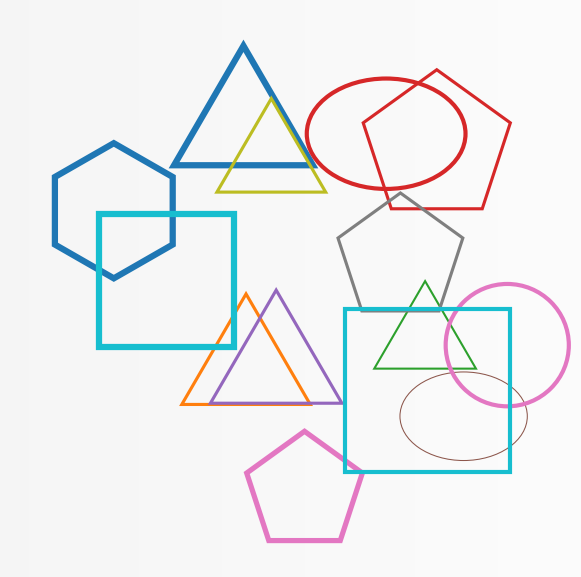[{"shape": "hexagon", "thickness": 3, "radius": 0.59, "center": [0.196, 0.634]}, {"shape": "triangle", "thickness": 3, "radius": 0.69, "center": [0.419, 0.782]}, {"shape": "triangle", "thickness": 1.5, "radius": 0.64, "center": [0.423, 0.363]}, {"shape": "triangle", "thickness": 1, "radius": 0.51, "center": [0.731, 0.411]}, {"shape": "oval", "thickness": 2, "radius": 0.68, "center": [0.664, 0.768]}, {"shape": "pentagon", "thickness": 1.5, "radius": 0.67, "center": [0.751, 0.745]}, {"shape": "triangle", "thickness": 1.5, "radius": 0.65, "center": [0.475, 0.366]}, {"shape": "oval", "thickness": 0.5, "radius": 0.55, "center": [0.798, 0.278]}, {"shape": "pentagon", "thickness": 2.5, "radius": 0.52, "center": [0.524, 0.148]}, {"shape": "circle", "thickness": 2, "radius": 0.53, "center": [0.873, 0.401]}, {"shape": "pentagon", "thickness": 1.5, "radius": 0.56, "center": [0.689, 0.552]}, {"shape": "triangle", "thickness": 1.5, "radius": 0.54, "center": [0.467, 0.72]}, {"shape": "square", "thickness": 2, "radius": 0.71, "center": [0.736, 0.323]}, {"shape": "square", "thickness": 3, "radius": 0.58, "center": [0.286, 0.514]}]